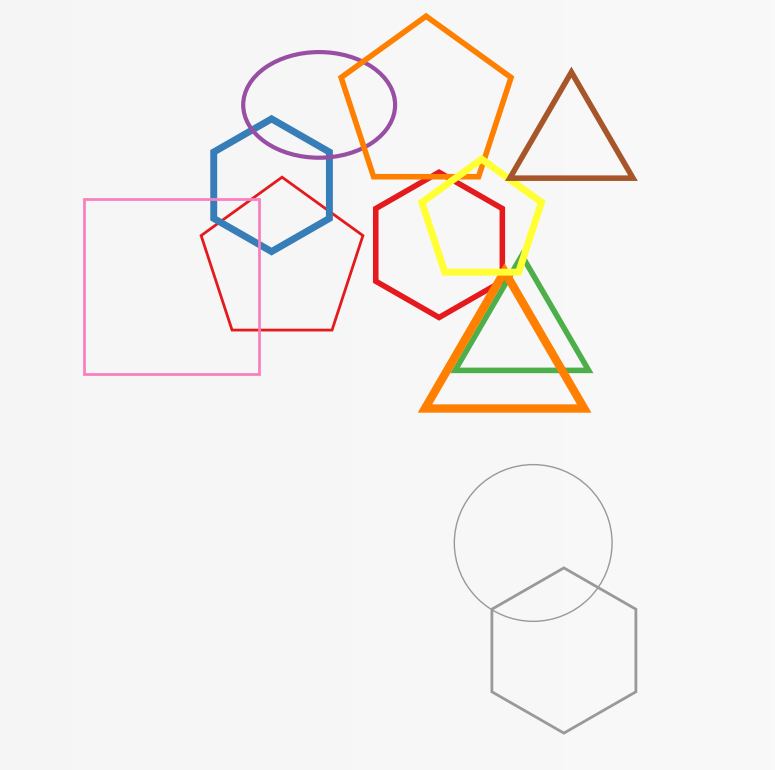[{"shape": "pentagon", "thickness": 1, "radius": 0.55, "center": [0.364, 0.66]}, {"shape": "hexagon", "thickness": 2, "radius": 0.47, "center": [0.567, 0.682]}, {"shape": "hexagon", "thickness": 2.5, "radius": 0.43, "center": [0.35, 0.759]}, {"shape": "triangle", "thickness": 2, "radius": 0.5, "center": [0.673, 0.569]}, {"shape": "oval", "thickness": 1.5, "radius": 0.49, "center": [0.412, 0.864]}, {"shape": "triangle", "thickness": 3, "radius": 0.59, "center": [0.651, 0.529]}, {"shape": "pentagon", "thickness": 2, "radius": 0.58, "center": [0.55, 0.864]}, {"shape": "pentagon", "thickness": 2.5, "radius": 0.41, "center": [0.622, 0.712]}, {"shape": "triangle", "thickness": 2, "radius": 0.46, "center": [0.737, 0.814]}, {"shape": "square", "thickness": 1, "radius": 0.57, "center": [0.221, 0.628]}, {"shape": "circle", "thickness": 0.5, "radius": 0.51, "center": [0.688, 0.295]}, {"shape": "hexagon", "thickness": 1, "radius": 0.54, "center": [0.728, 0.155]}]